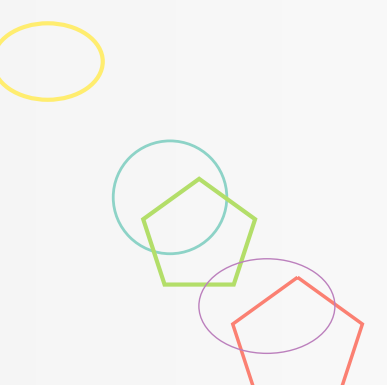[{"shape": "circle", "thickness": 2, "radius": 0.73, "center": [0.439, 0.487]}, {"shape": "pentagon", "thickness": 2.5, "radius": 0.88, "center": [0.768, 0.104]}, {"shape": "pentagon", "thickness": 3, "radius": 0.76, "center": [0.514, 0.384]}, {"shape": "oval", "thickness": 1, "radius": 0.88, "center": [0.689, 0.205]}, {"shape": "oval", "thickness": 3, "radius": 0.71, "center": [0.123, 0.84]}]